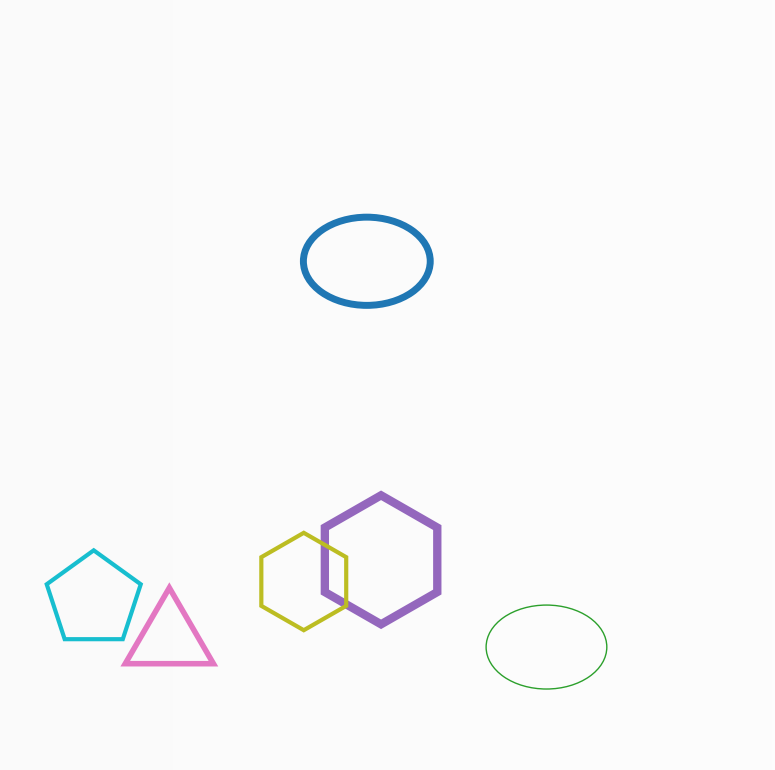[{"shape": "oval", "thickness": 2.5, "radius": 0.41, "center": [0.473, 0.661]}, {"shape": "oval", "thickness": 0.5, "radius": 0.39, "center": [0.705, 0.16]}, {"shape": "hexagon", "thickness": 3, "radius": 0.42, "center": [0.492, 0.273]}, {"shape": "triangle", "thickness": 2, "radius": 0.33, "center": [0.219, 0.171]}, {"shape": "hexagon", "thickness": 1.5, "radius": 0.32, "center": [0.392, 0.245]}, {"shape": "pentagon", "thickness": 1.5, "radius": 0.32, "center": [0.121, 0.221]}]